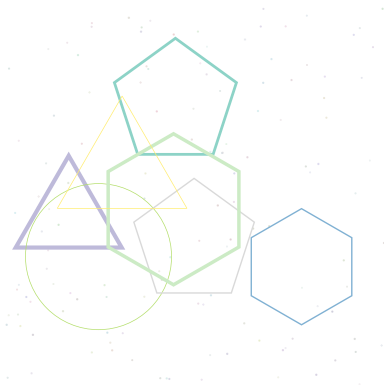[{"shape": "pentagon", "thickness": 2, "radius": 0.83, "center": [0.456, 0.734]}, {"shape": "triangle", "thickness": 3, "radius": 0.79, "center": [0.178, 0.436]}, {"shape": "hexagon", "thickness": 1, "radius": 0.75, "center": [0.783, 0.307]}, {"shape": "circle", "thickness": 0.5, "radius": 0.95, "center": [0.256, 0.333]}, {"shape": "pentagon", "thickness": 1, "radius": 0.82, "center": [0.504, 0.372]}, {"shape": "hexagon", "thickness": 2.5, "radius": 0.98, "center": [0.451, 0.456]}, {"shape": "triangle", "thickness": 0.5, "radius": 0.97, "center": [0.317, 0.556]}]